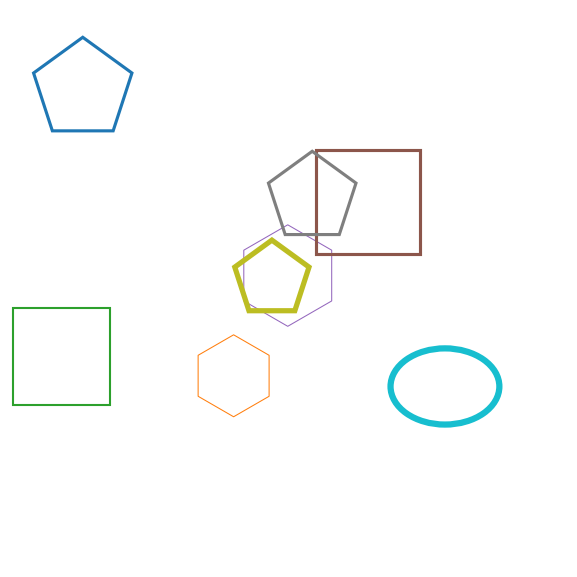[{"shape": "pentagon", "thickness": 1.5, "radius": 0.45, "center": [0.143, 0.845]}, {"shape": "hexagon", "thickness": 0.5, "radius": 0.35, "center": [0.405, 0.348]}, {"shape": "square", "thickness": 1, "radius": 0.42, "center": [0.106, 0.382]}, {"shape": "hexagon", "thickness": 0.5, "radius": 0.44, "center": [0.498, 0.522]}, {"shape": "square", "thickness": 1.5, "radius": 0.45, "center": [0.638, 0.649]}, {"shape": "pentagon", "thickness": 1.5, "radius": 0.4, "center": [0.541, 0.657]}, {"shape": "pentagon", "thickness": 2.5, "radius": 0.34, "center": [0.471, 0.516]}, {"shape": "oval", "thickness": 3, "radius": 0.47, "center": [0.77, 0.33]}]